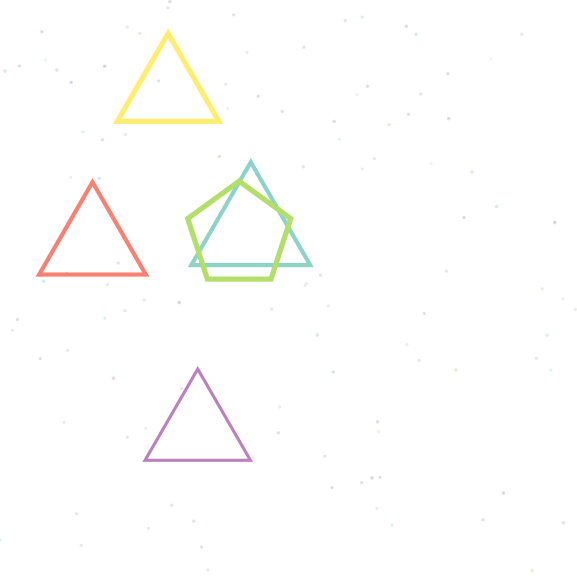[{"shape": "triangle", "thickness": 2, "radius": 0.59, "center": [0.434, 0.6]}, {"shape": "triangle", "thickness": 2, "radius": 0.53, "center": [0.16, 0.577]}, {"shape": "pentagon", "thickness": 2.5, "radius": 0.47, "center": [0.414, 0.592]}, {"shape": "triangle", "thickness": 1.5, "radius": 0.53, "center": [0.342, 0.255]}, {"shape": "triangle", "thickness": 2.5, "radius": 0.51, "center": [0.291, 0.84]}]